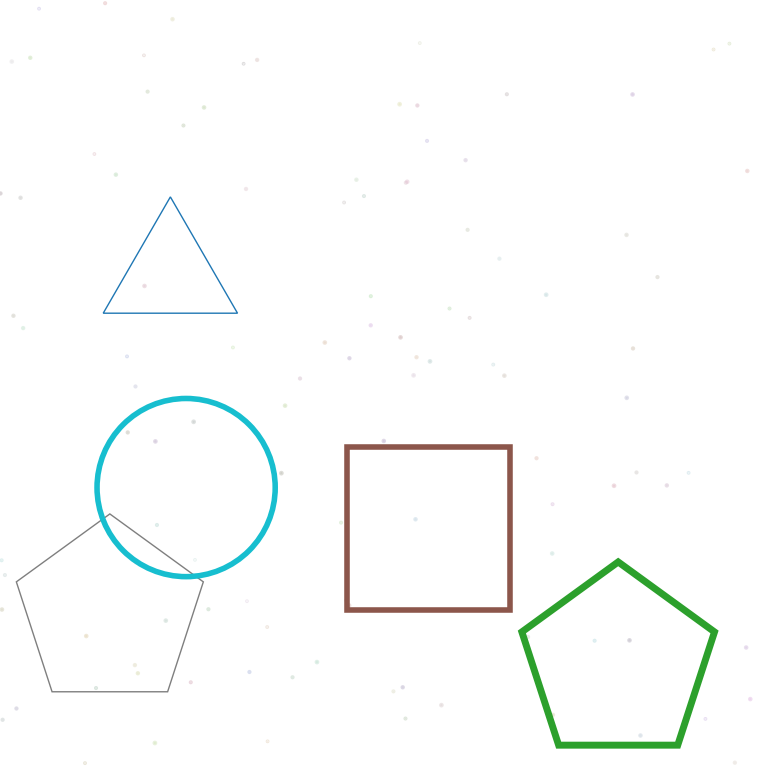[{"shape": "triangle", "thickness": 0.5, "radius": 0.5, "center": [0.221, 0.644]}, {"shape": "pentagon", "thickness": 2.5, "radius": 0.66, "center": [0.803, 0.139]}, {"shape": "square", "thickness": 2, "radius": 0.53, "center": [0.557, 0.314]}, {"shape": "pentagon", "thickness": 0.5, "radius": 0.64, "center": [0.143, 0.205]}, {"shape": "circle", "thickness": 2, "radius": 0.58, "center": [0.242, 0.367]}]